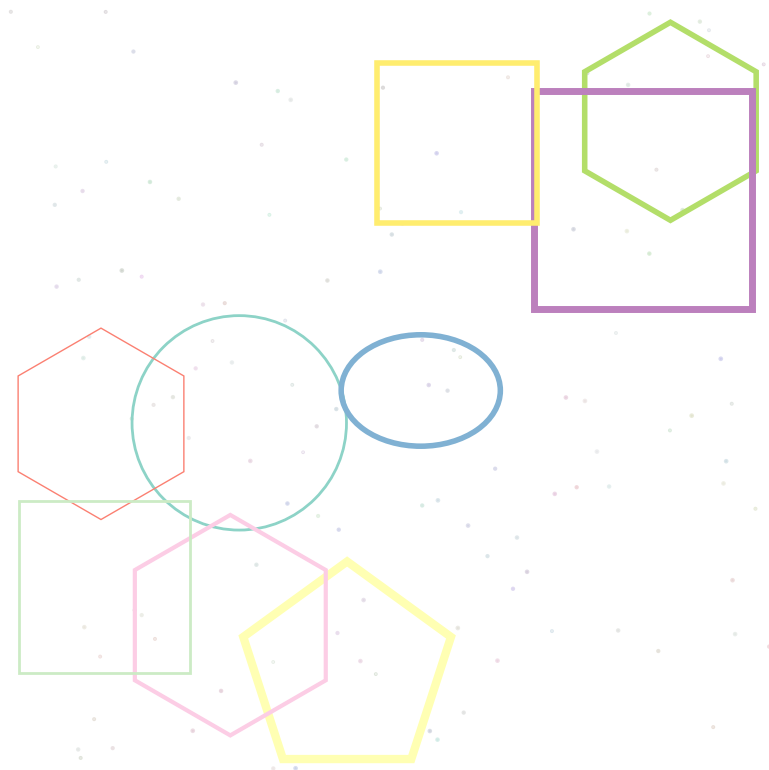[{"shape": "circle", "thickness": 1, "radius": 0.7, "center": [0.311, 0.451]}, {"shape": "pentagon", "thickness": 3, "radius": 0.71, "center": [0.451, 0.129]}, {"shape": "hexagon", "thickness": 0.5, "radius": 0.62, "center": [0.131, 0.45]}, {"shape": "oval", "thickness": 2, "radius": 0.52, "center": [0.546, 0.493]}, {"shape": "hexagon", "thickness": 2, "radius": 0.64, "center": [0.871, 0.842]}, {"shape": "hexagon", "thickness": 1.5, "radius": 0.72, "center": [0.299, 0.188]}, {"shape": "square", "thickness": 2.5, "radius": 0.71, "center": [0.835, 0.74]}, {"shape": "square", "thickness": 1, "radius": 0.56, "center": [0.136, 0.238]}, {"shape": "square", "thickness": 2, "radius": 0.52, "center": [0.594, 0.814]}]